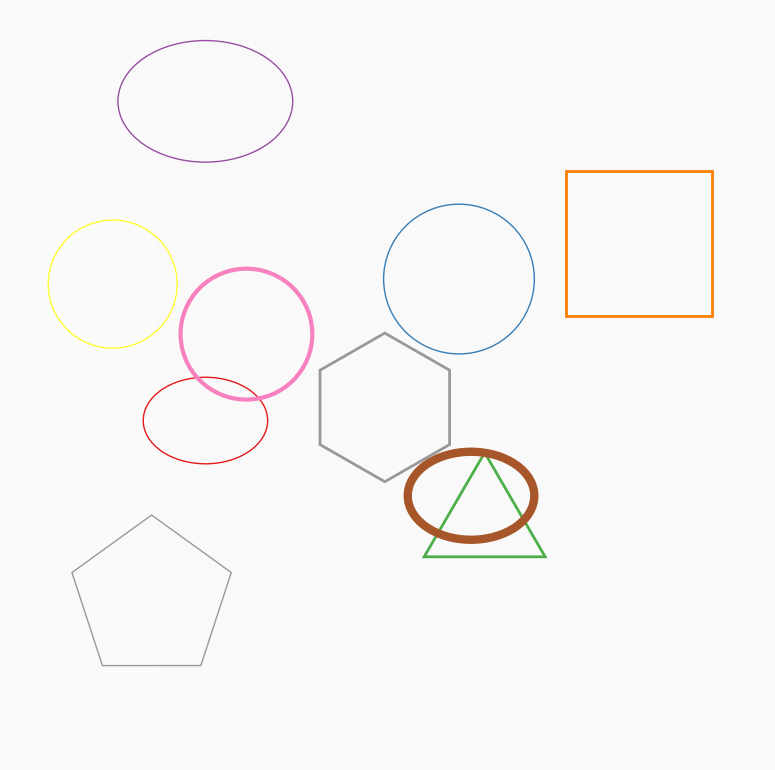[{"shape": "oval", "thickness": 0.5, "radius": 0.4, "center": [0.265, 0.454]}, {"shape": "circle", "thickness": 0.5, "radius": 0.49, "center": [0.592, 0.638]}, {"shape": "triangle", "thickness": 1, "radius": 0.45, "center": [0.625, 0.322]}, {"shape": "oval", "thickness": 0.5, "radius": 0.56, "center": [0.265, 0.868]}, {"shape": "square", "thickness": 1, "radius": 0.47, "center": [0.824, 0.683]}, {"shape": "circle", "thickness": 0.5, "radius": 0.42, "center": [0.145, 0.631]}, {"shape": "oval", "thickness": 3, "radius": 0.41, "center": [0.608, 0.356]}, {"shape": "circle", "thickness": 1.5, "radius": 0.43, "center": [0.318, 0.566]}, {"shape": "hexagon", "thickness": 1, "radius": 0.48, "center": [0.497, 0.471]}, {"shape": "pentagon", "thickness": 0.5, "radius": 0.54, "center": [0.196, 0.223]}]